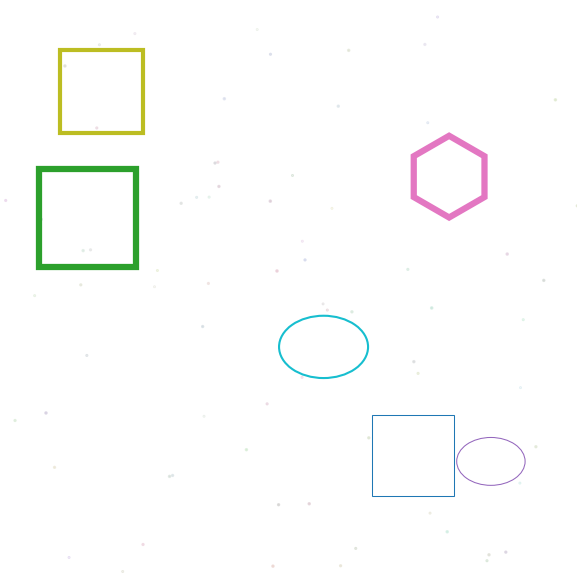[{"shape": "square", "thickness": 0.5, "radius": 0.35, "center": [0.715, 0.21]}, {"shape": "square", "thickness": 3, "radius": 0.42, "center": [0.151, 0.621]}, {"shape": "oval", "thickness": 0.5, "radius": 0.3, "center": [0.85, 0.2]}, {"shape": "hexagon", "thickness": 3, "radius": 0.35, "center": [0.778, 0.693]}, {"shape": "square", "thickness": 2, "radius": 0.36, "center": [0.176, 0.841]}, {"shape": "oval", "thickness": 1, "radius": 0.39, "center": [0.56, 0.398]}]